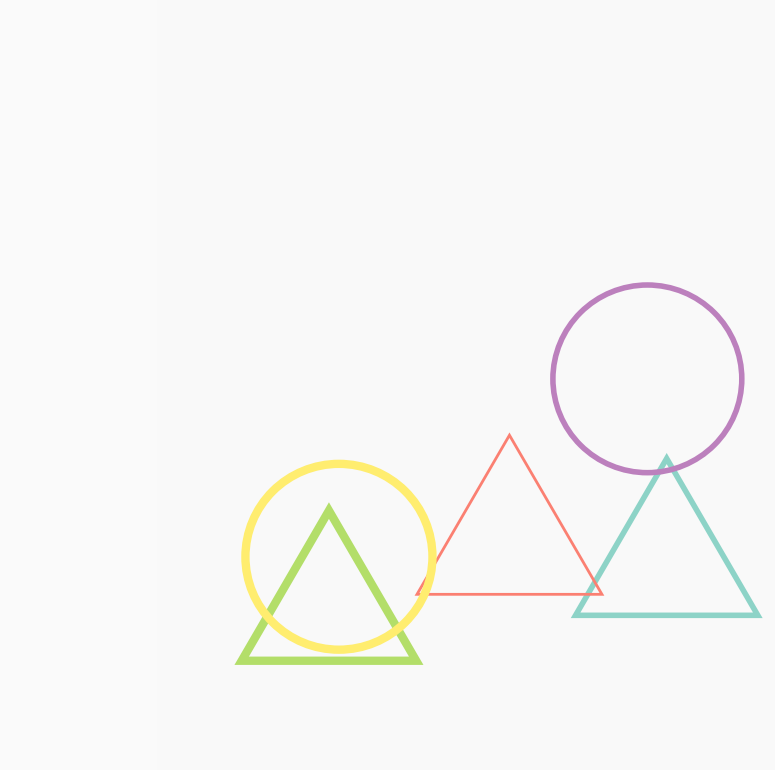[{"shape": "triangle", "thickness": 2, "radius": 0.68, "center": [0.86, 0.269]}, {"shape": "triangle", "thickness": 1, "radius": 0.69, "center": [0.657, 0.297]}, {"shape": "triangle", "thickness": 3, "radius": 0.65, "center": [0.424, 0.207]}, {"shape": "circle", "thickness": 2, "radius": 0.61, "center": [0.835, 0.508]}, {"shape": "circle", "thickness": 3, "radius": 0.6, "center": [0.437, 0.277]}]